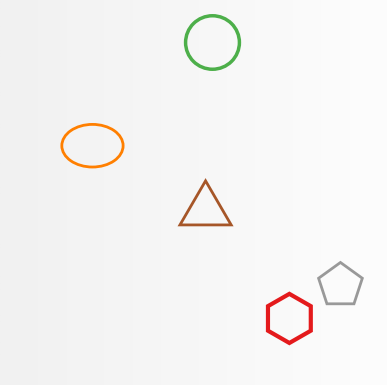[{"shape": "hexagon", "thickness": 3, "radius": 0.32, "center": [0.747, 0.173]}, {"shape": "circle", "thickness": 2.5, "radius": 0.35, "center": [0.548, 0.89]}, {"shape": "oval", "thickness": 2, "radius": 0.4, "center": [0.239, 0.622]}, {"shape": "triangle", "thickness": 2, "radius": 0.38, "center": [0.53, 0.454]}, {"shape": "pentagon", "thickness": 2, "radius": 0.3, "center": [0.879, 0.259]}]